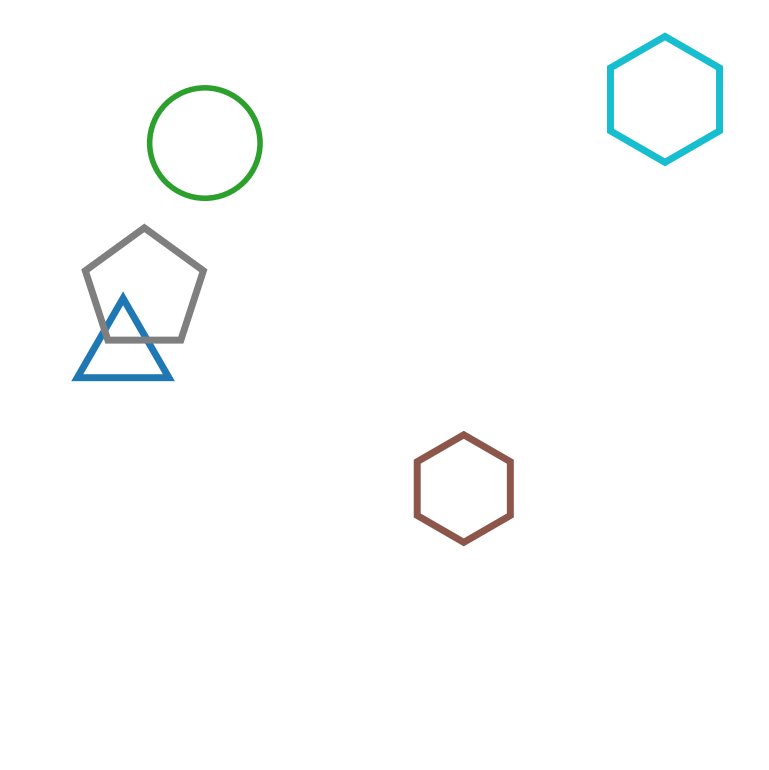[{"shape": "triangle", "thickness": 2.5, "radius": 0.34, "center": [0.16, 0.544]}, {"shape": "circle", "thickness": 2, "radius": 0.36, "center": [0.266, 0.814]}, {"shape": "hexagon", "thickness": 2.5, "radius": 0.35, "center": [0.602, 0.365]}, {"shape": "pentagon", "thickness": 2.5, "radius": 0.4, "center": [0.187, 0.623]}, {"shape": "hexagon", "thickness": 2.5, "radius": 0.41, "center": [0.864, 0.871]}]